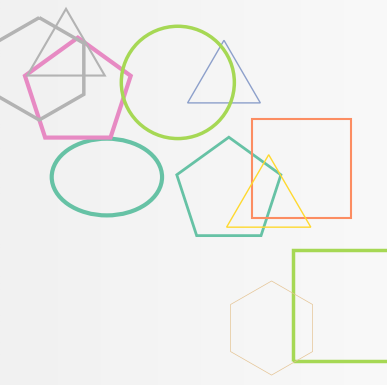[{"shape": "pentagon", "thickness": 2, "radius": 0.71, "center": [0.591, 0.502]}, {"shape": "oval", "thickness": 3, "radius": 0.71, "center": [0.276, 0.54]}, {"shape": "square", "thickness": 1.5, "radius": 0.64, "center": [0.778, 0.562]}, {"shape": "triangle", "thickness": 1, "radius": 0.54, "center": [0.578, 0.787]}, {"shape": "pentagon", "thickness": 3, "radius": 0.72, "center": [0.201, 0.759]}, {"shape": "square", "thickness": 2.5, "radius": 0.72, "center": [0.899, 0.207]}, {"shape": "circle", "thickness": 2.5, "radius": 0.73, "center": [0.459, 0.786]}, {"shape": "triangle", "thickness": 1, "radius": 0.63, "center": [0.693, 0.473]}, {"shape": "hexagon", "thickness": 0.5, "radius": 0.61, "center": [0.701, 0.148]}, {"shape": "hexagon", "thickness": 2.5, "radius": 0.66, "center": [0.101, 0.821]}, {"shape": "triangle", "thickness": 1.5, "radius": 0.58, "center": [0.17, 0.862]}]